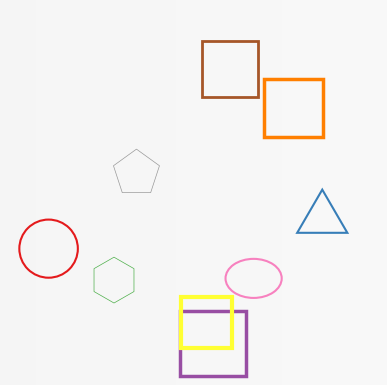[{"shape": "circle", "thickness": 1.5, "radius": 0.38, "center": [0.125, 0.354]}, {"shape": "triangle", "thickness": 1.5, "radius": 0.37, "center": [0.832, 0.433]}, {"shape": "hexagon", "thickness": 0.5, "radius": 0.3, "center": [0.294, 0.272]}, {"shape": "square", "thickness": 2.5, "radius": 0.42, "center": [0.549, 0.108]}, {"shape": "square", "thickness": 2.5, "radius": 0.38, "center": [0.757, 0.719]}, {"shape": "square", "thickness": 3, "radius": 0.33, "center": [0.532, 0.163]}, {"shape": "square", "thickness": 2, "radius": 0.36, "center": [0.594, 0.821]}, {"shape": "oval", "thickness": 1.5, "radius": 0.36, "center": [0.654, 0.277]}, {"shape": "pentagon", "thickness": 0.5, "radius": 0.31, "center": [0.352, 0.55]}]